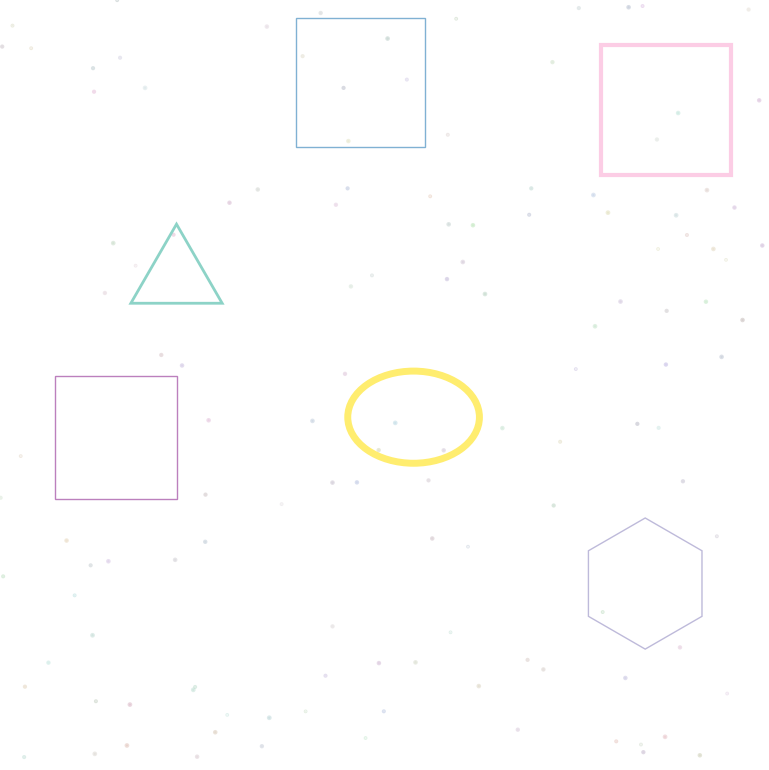[{"shape": "triangle", "thickness": 1, "radius": 0.34, "center": [0.229, 0.64]}, {"shape": "hexagon", "thickness": 0.5, "radius": 0.43, "center": [0.838, 0.242]}, {"shape": "square", "thickness": 0.5, "radius": 0.42, "center": [0.468, 0.893]}, {"shape": "square", "thickness": 1.5, "radius": 0.42, "center": [0.865, 0.857]}, {"shape": "square", "thickness": 0.5, "radius": 0.4, "center": [0.151, 0.432]}, {"shape": "oval", "thickness": 2.5, "radius": 0.43, "center": [0.537, 0.458]}]